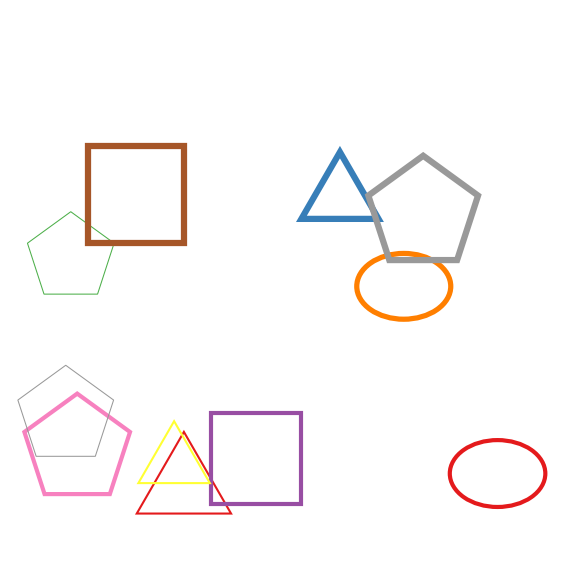[{"shape": "triangle", "thickness": 1, "radius": 0.47, "center": [0.318, 0.157]}, {"shape": "oval", "thickness": 2, "radius": 0.41, "center": [0.862, 0.179]}, {"shape": "triangle", "thickness": 3, "radius": 0.39, "center": [0.589, 0.659]}, {"shape": "pentagon", "thickness": 0.5, "radius": 0.39, "center": [0.123, 0.554]}, {"shape": "square", "thickness": 2, "radius": 0.39, "center": [0.443, 0.206]}, {"shape": "oval", "thickness": 2.5, "radius": 0.41, "center": [0.699, 0.503]}, {"shape": "triangle", "thickness": 1, "radius": 0.36, "center": [0.301, 0.198]}, {"shape": "square", "thickness": 3, "radius": 0.42, "center": [0.235, 0.662]}, {"shape": "pentagon", "thickness": 2, "radius": 0.48, "center": [0.134, 0.221]}, {"shape": "pentagon", "thickness": 0.5, "radius": 0.44, "center": [0.114, 0.279]}, {"shape": "pentagon", "thickness": 3, "radius": 0.5, "center": [0.733, 0.63]}]